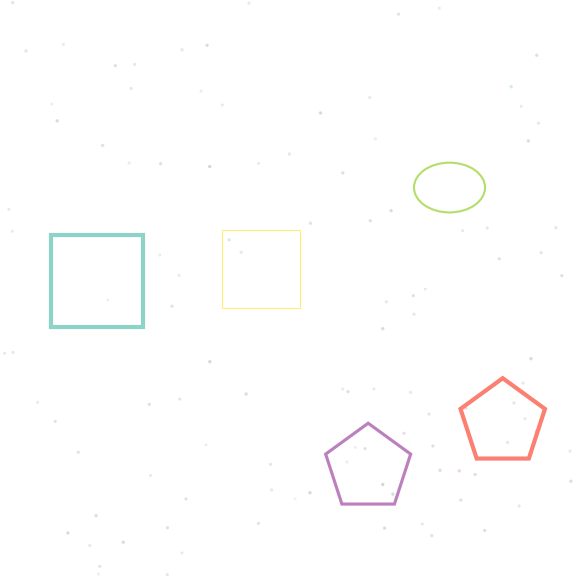[{"shape": "square", "thickness": 2, "radius": 0.4, "center": [0.168, 0.512]}, {"shape": "pentagon", "thickness": 2, "radius": 0.38, "center": [0.871, 0.267]}, {"shape": "oval", "thickness": 1, "radius": 0.31, "center": [0.778, 0.674]}, {"shape": "pentagon", "thickness": 1.5, "radius": 0.39, "center": [0.638, 0.189]}, {"shape": "square", "thickness": 0.5, "radius": 0.34, "center": [0.452, 0.533]}]